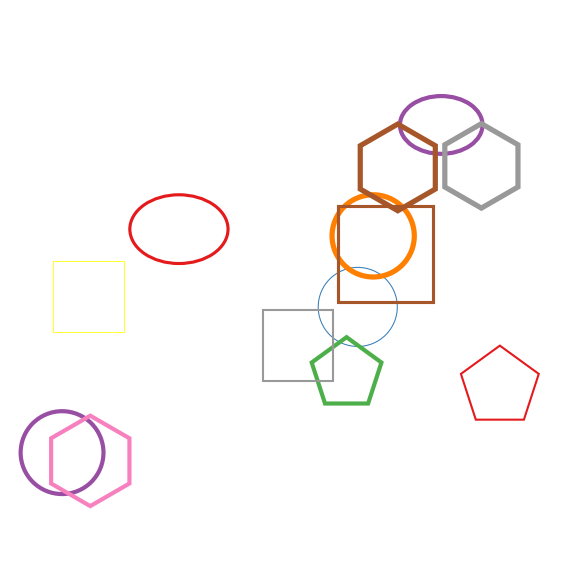[{"shape": "pentagon", "thickness": 1, "radius": 0.35, "center": [0.866, 0.33]}, {"shape": "oval", "thickness": 1.5, "radius": 0.43, "center": [0.31, 0.602]}, {"shape": "circle", "thickness": 0.5, "radius": 0.34, "center": [0.619, 0.468]}, {"shape": "pentagon", "thickness": 2, "radius": 0.32, "center": [0.6, 0.352]}, {"shape": "oval", "thickness": 2, "radius": 0.36, "center": [0.764, 0.783]}, {"shape": "circle", "thickness": 2, "radius": 0.36, "center": [0.107, 0.215]}, {"shape": "circle", "thickness": 2.5, "radius": 0.36, "center": [0.646, 0.591]}, {"shape": "square", "thickness": 0.5, "radius": 0.31, "center": [0.154, 0.485]}, {"shape": "square", "thickness": 1.5, "radius": 0.41, "center": [0.668, 0.559]}, {"shape": "hexagon", "thickness": 2.5, "radius": 0.38, "center": [0.689, 0.709]}, {"shape": "hexagon", "thickness": 2, "radius": 0.39, "center": [0.156, 0.201]}, {"shape": "hexagon", "thickness": 2.5, "radius": 0.37, "center": [0.834, 0.712]}, {"shape": "square", "thickness": 1, "radius": 0.3, "center": [0.516, 0.401]}]